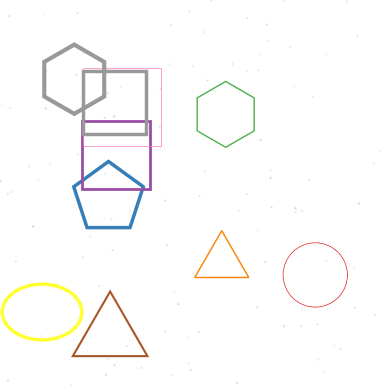[{"shape": "circle", "thickness": 0.5, "radius": 0.42, "center": [0.819, 0.286]}, {"shape": "pentagon", "thickness": 2.5, "radius": 0.47, "center": [0.282, 0.486]}, {"shape": "hexagon", "thickness": 1, "radius": 0.43, "center": [0.586, 0.703]}, {"shape": "square", "thickness": 2, "radius": 0.44, "center": [0.301, 0.597]}, {"shape": "triangle", "thickness": 1, "radius": 0.4, "center": [0.576, 0.32]}, {"shape": "oval", "thickness": 2.5, "radius": 0.52, "center": [0.109, 0.189]}, {"shape": "triangle", "thickness": 1.5, "radius": 0.56, "center": [0.286, 0.131]}, {"shape": "square", "thickness": 0.5, "radius": 0.51, "center": [0.317, 0.723]}, {"shape": "square", "thickness": 2.5, "radius": 0.41, "center": [0.298, 0.734]}, {"shape": "hexagon", "thickness": 3, "radius": 0.45, "center": [0.193, 0.794]}]